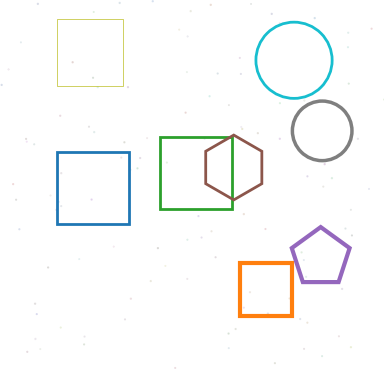[{"shape": "square", "thickness": 2, "radius": 0.47, "center": [0.243, 0.512]}, {"shape": "square", "thickness": 3, "radius": 0.34, "center": [0.691, 0.248]}, {"shape": "square", "thickness": 2, "radius": 0.47, "center": [0.509, 0.551]}, {"shape": "pentagon", "thickness": 3, "radius": 0.39, "center": [0.833, 0.331]}, {"shape": "hexagon", "thickness": 2, "radius": 0.42, "center": [0.607, 0.565]}, {"shape": "circle", "thickness": 2.5, "radius": 0.39, "center": [0.837, 0.66]}, {"shape": "square", "thickness": 0.5, "radius": 0.43, "center": [0.234, 0.863]}, {"shape": "circle", "thickness": 2, "radius": 0.49, "center": [0.764, 0.843]}]